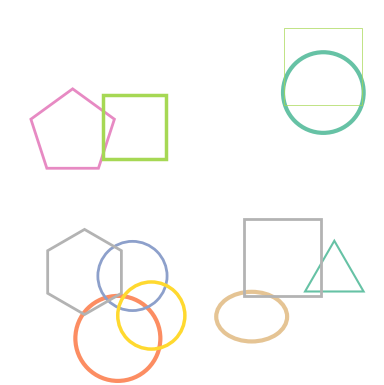[{"shape": "triangle", "thickness": 1.5, "radius": 0.44, "center": [0.868, 0.287]}, {"shape": "circle", "thickness": 3, "radius": 0.52, "center": [0.84, 0.76]}, {"shape": "circle", "thickness": 3, "radius": 0.55, "center": [0.306, 0.121]}, {"shape": "circle", "thickness": 2, "radius": 0.45, "center": [0.344, 0.283]}, {"shape": "pentagon", "thickness": 2, "radius": 0.57, "center": [0.189, 0.655]}, {"shape": "square", "thickness": 2.5, "radius": 0.41, "center": [0.35, 0.67]}, {"shape": "square", "thickness": 0.5, "radius": 0.5, "center": [0.839, 0.827]}, {"shape": "circle", "thickness": 2.5, "radius": 0.44, "center": [0.393, 0.18]}, {"shape": "oval", "thickness": 3, "radius": 0.46, "center": [0.654, 0.178]}, {"shape": "hexagon", "thickness": 2, "radius": 0.55, "center": [0.22, 0.294]}, {"shape": "square", "thickness": 2, "radius": 0.5, "center": [0.733, 0.332]}]